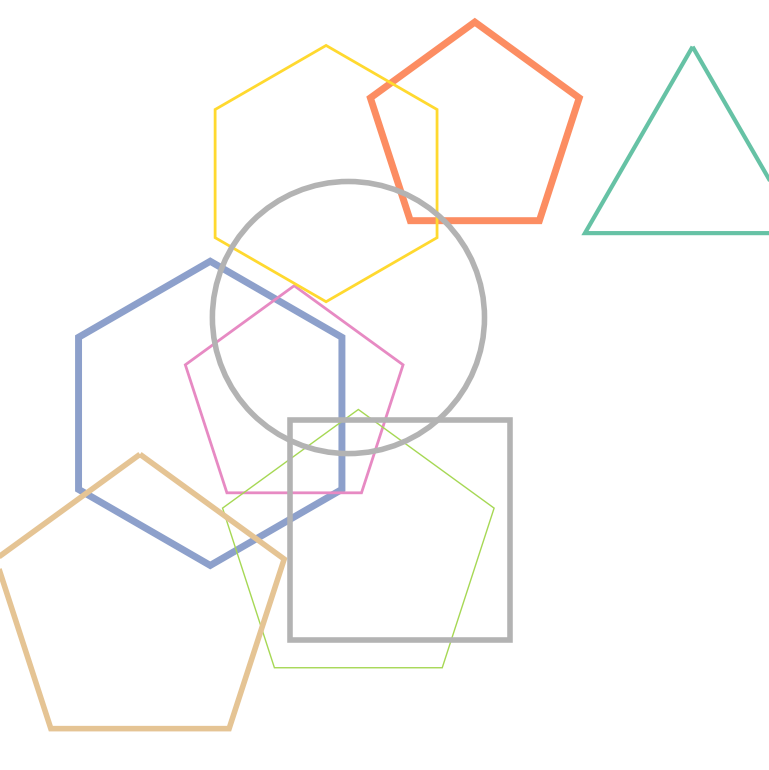[{"shape": "triangle", "thickness": 1.5, "radius": 0.81, "center": [0.899, 0.778]}, {"shape": "pentagon", "thickness": 2.5, "radius": 0.71, "center": [0.617, 0.829]}, {"shape": "hexagon", "thickness": 2.5, "radius": 0.99, "center": [0.273, 0.463]}, {"shape": "pentagon", "thickness": 1, "radius": 0.74, "center": [0.382, 0.48]}, {"shape": "pentagon", "thickness": 0.5, "radius": 0.93, "center": [0.465, 0.283]}, {"shape": "hexagon", "thickness": 1, "radius": 0.83, "center": [0.423, 0.775]}, {"shape": "pentagon", "thickness": 2, "radius": 0.98, "center": [0.182, 0.213]}, {"shape": "circle", "thickness": 2, "radius": 0.88, "center": [0.453, 0.588]}, {"shape": "square", "thickness": 2, "radius": 0.71, "center": [0.52, 0.312]}]